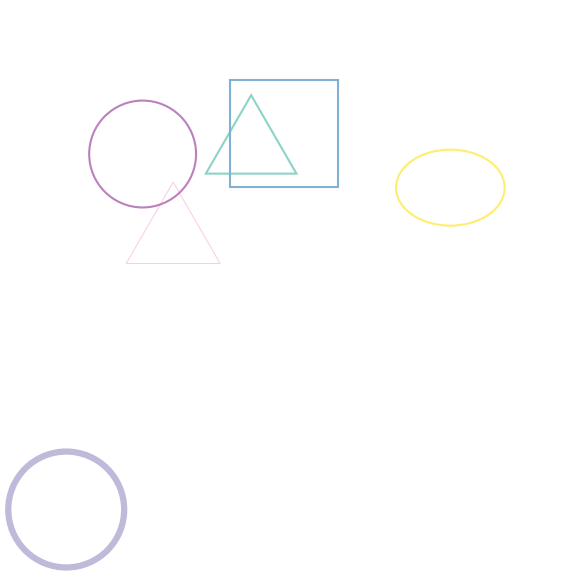[{"shape": "triangle", "thickness": 1, "radius": 0.45, "center": [0.435, 0.744]}, {"shape": "circle", "thickness": 3, "radius": 0.5, "center": [0.115, 0.117]}, {"shape": "square", "thickness": 1, "radius": 0.47, "center": [0.492, 0.768]}, {"shape": "triangle", "thickness": 0.5, "radius": 0.47, "center": [0.3, 0.59]}, {"shape": "circle", "thickness": 1, "radius": 0.46, "center": [0.247, 0.732]}, {"shape": "oval", "thickness": 1, "radius": 0.47, "center": [0.78, 0.674]}]